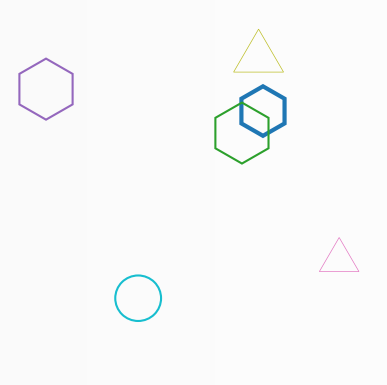[{"shape": "hexagon", "thickness": 3, "radius": 0.32, "center": [0.679, 0.712]}, {"shape": "hexagon", "thickness": 1.5, "radius": 0.4, "center": [0.624, 0.654]}, {"shape": "hexagon", "thickness": 1.5, "radius": 0.4, "center": [0.119, 0.768]}, {"shape": "triangle", "thickness": 0.5, "radius": 0.3, "center": [0.875, 0.324]}, {"shape": "triangle", "thickness": 0.5, "radius": 0.37, "center": [0.667, 0.85]}, {"shape": "circle", "thickness": 1.5, "radius": 0.3, "center": [0.357, 0.225]}]